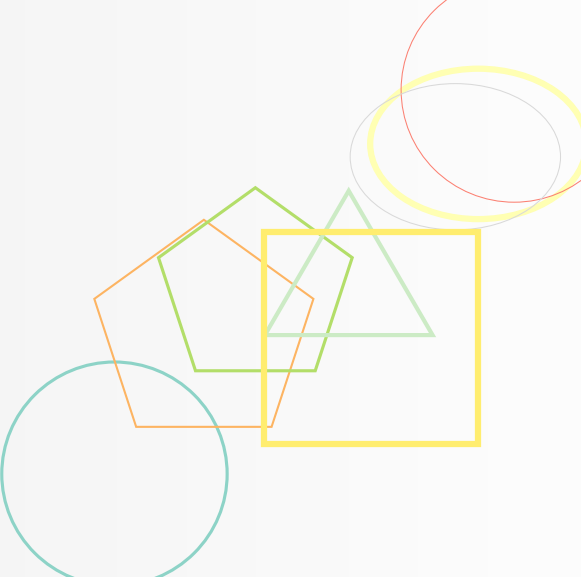[{"shape": "circle", "thickness": 1.5, "radius": 0.97, "center": [0.197, 0.178]}, {"shape": "oval", "thickness": 3, "radius": 0.93, "center": [0.823, 0.75]}, {"shape": "circle", "thickness": 0.5, "radius": 0.97, "center": [0.885, 0.844]}, {"shape": "pentagon", "thickness": 1, "radius": 0.99, "center": [0.351, 0.42]}, {"shape": "pentagon", "thickness": 1.5, "radius": 0.88, "center": [0.439, 0.499]}, {"shape": "oval", "thickness": 0.5, "radius": 0.9, "center": [0.783, 0.728]}, {"shape": "triangle", "thickness": 2, "radius": 0.83, "center": [0.6, 0.502]}, {"shape": "square", "thickness": 3, "radius": 0.92, "center": [0.638, 0.414]}]